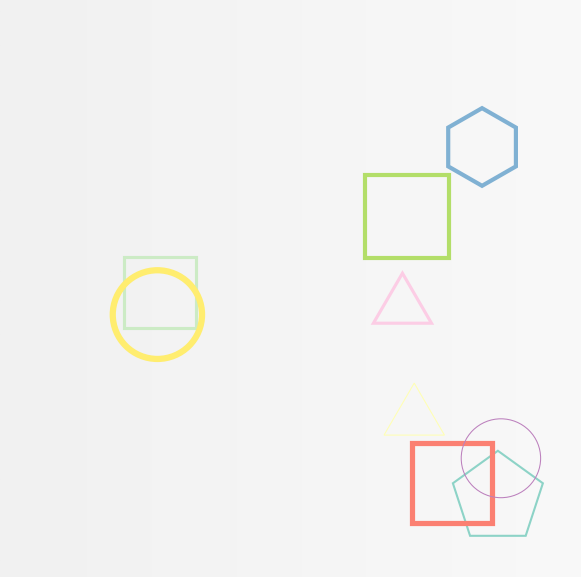[{"shape": "pentagon", "thickness": 1, "radius": 0.41, "center": [0.857, 0.137]}, {"shape": "triangle", "thickness": 0.5, "radius": 0.3, "center": [0.713, 0.276]}, {"shape": "square", "thickness": 2.5, "radius": 0.35, "center": [0.778, 0.162]}, {"shape": "hexagon", "thickness": 2, "radius": 0.34, "center": [0.829, 0.745]}, {"shape": "square", "thickness": 2, "radius": 0.36, "center": [0.7, 0.624]}, {"shape": "triangle", "thickness": 1.5, "radius": 0.29, "center": [0.692, 0.468]}, {"shape": "circle", "thickness": 0.5, "radius": 0.34, "center": [0.862, 0.206]}, {"shape": "square", "thickness": 1.5, "radius": 0.31, "center": [0.275, 0.493]}, {"shape": "circle", "thickness": 3, "radius": 0.38, "center": [0.271, 0.454]}]